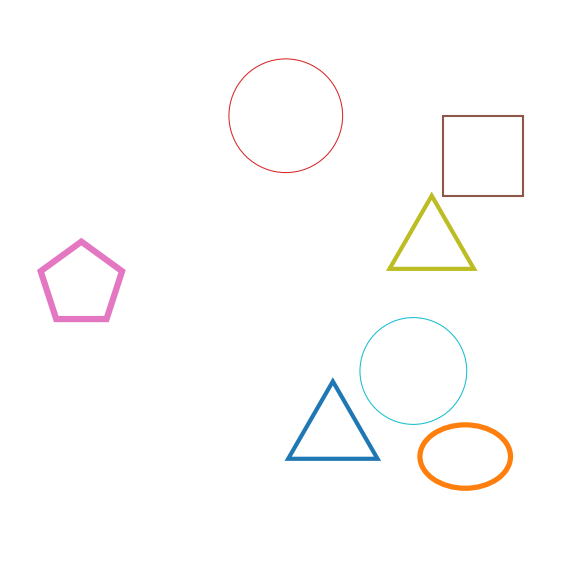[{"shape": "triangle", "thickness": 2, "radius": 0.45, "center": [0.576, 0.249]}, {"shape": "oval", "thickness": 2.5, "radius": 0.39, "center": [0.806, 0.209]}, {"shape": "circle", "thickness": 0.5, "radius": 0.49, "center": [0.495, 0.799]}, {"shape": "square", "thickness": 1, "radius": 0.35, "center": [0.837, 0.729]}, {"shape": "pentagon", "thickness": 3, "radius": 0.37, "center": [0.141, 0.507]}, {"shape": "triangle", "thickness": 2, "radius": 0.42, "center": [0.748, 0.576]}, {"shape": "circle", "thickness": 0.5, "radius": 0.46, "center": [0.716, 0.357]}]